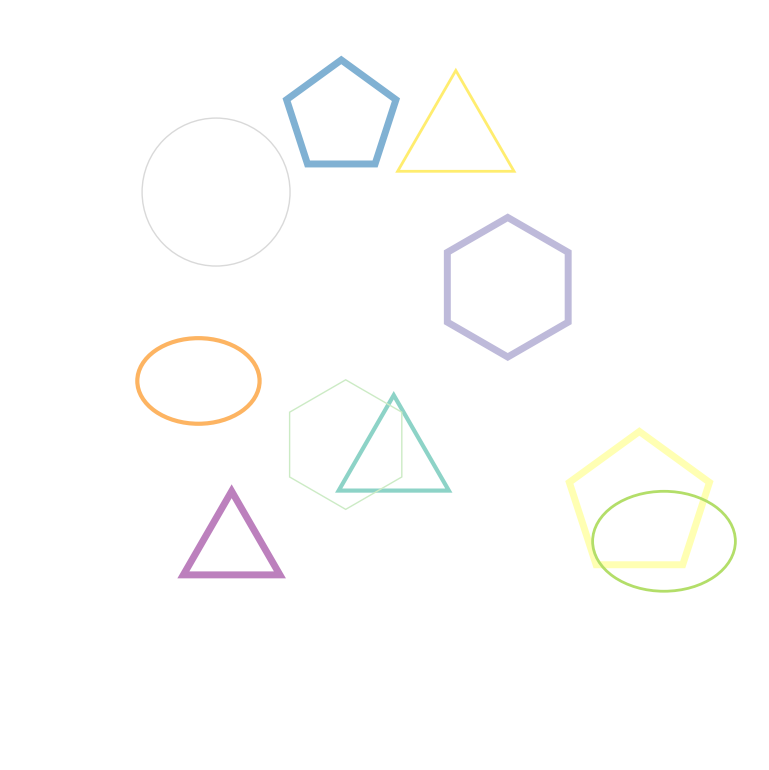[{"shape": "triangle", "thickness": 1.5, "radius": 0.41, "center": [0.511, 0.404]}, {"shape": "pentagon", "thickness": 2.5, "radius": 0.48, "center": [0.83, 0.344]}, {"shape": "hexagon", "thickness": 2.5, "radius": 0.45, "center": [0.659, 0.627]}, {"shape": "pentagon", "thickness": 2.5, "radius": 0.37, "center": [0.443, 0.847]}, {"shape": "oval", "thickness": 1.5, "radius": 0.4, "center": [0.258, 0.505]}, {"shape": "oval", "thickness": 1, "radius": 0.46, "center": [0.862, 0.297]}, {"shape": "circle", "thickness": 0.5, "radius": 0.48, "center": [0.281, 0.751]}, {"shape": "triangle", "thickness": 2.5, "radius": 0.36, "center": [0.301, 0.29]}, {"shape": "hexagon", "thickness": 0.5, "radius": 0.42, "center": [0.449, 0.423]}, {"shape": "triangle", "thickness": 1, "radius": 0.44, "center": [0.592, 0.821]}]